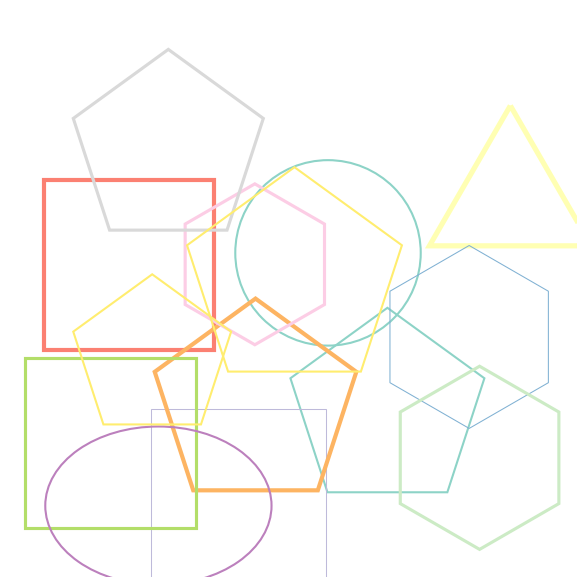[{"shape": "pentagon", "thickness": 1, "radius": 0.88, "center": [0.671, 0.29]}, {"shape": "circle", "thickness": 1, "radius": 0.8, "center": [0.568, 0.561]}, {"shape": "triangle", "thickness": 2.5, "radius": 0.81, "center": [0.884, 0.654]}, {"shape": "square", "thickness": 0.5, "radius": 0.76, "center": [0.412, 0.139]}, {"shape": "square", "thickness": 2, "radius": 0.74, "center": [0.223, 0.54]}, {"shape": "hexagon", "thickness": 0.5, "radius": 0.79, "center": [0.812, 0.416]}, {"shape": "pentagon", "thickness": 2, "radius": 0.92, "center": [0.442, 0.299]}, {"shape": "square", "thickness": 1.5, "radius": 0.74, "center": [0.191, 0.232]}, {"shape": "hexagon", "thickness": 1.5, "radius": 0.7, "center": [0.441, 0.541]}, {"shape": "pentagon", "thickness": 1.5, "radius": 0.86, "center": [0.291, 0.741]}, {"shape": "oval", "thickness": 1, "radius": 0.98, "center": [0.274, 0.123]}, {"shape": "hexagon", "thickness": 1.5, "radius": 0.79, "center": [0.83, 0.206]}, {"shape": "pentagon", "thickness": 1, "radius": 0.98, "center": [0.51, 0.514]}, {"shape": "pentagon", "thickness": 1, "radius": 0.72, "center": [0.264, 0.38]}]